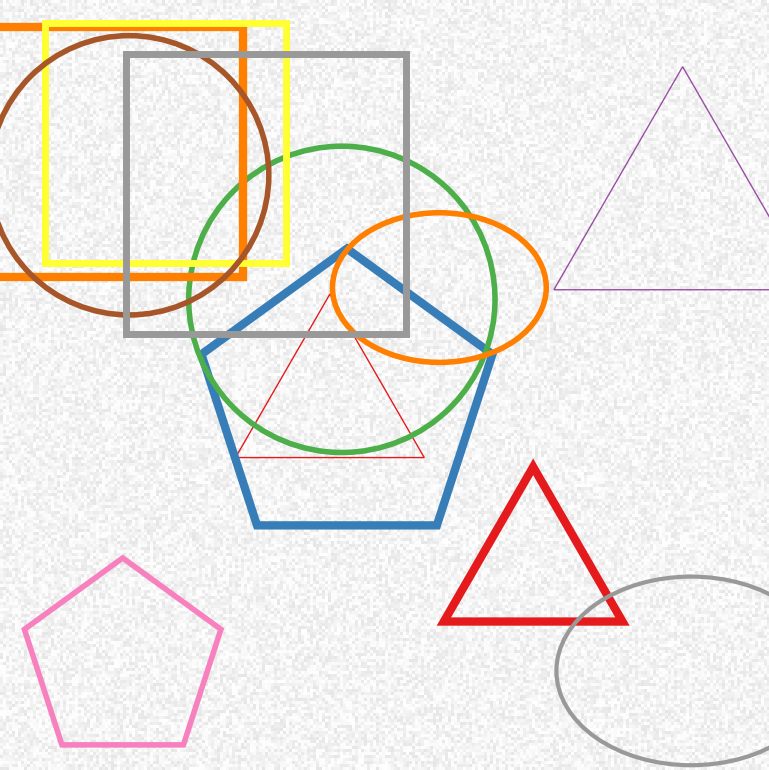[{"shape": "triangle", "thickness": 3, "radius": 0.67, "center": [0.692, 0.26]}, {"shape": "triangle", "thickness": 0.5, "radius": 0.71, "center": [0.428, 0.477]}, {"shape": "pentagon", "thickness": 3, "radius": 0.99, "center": [0.451, 0.478]}, {"shape": "circle", "thickness": 2, "radius": 0.99, "center": [0.444, 0.611]}, {"shape": "triangle", "thickness": 0.5, "radius": 0.97, "center": [0.887, 0.72]}, {"shape": "square", "thickness": 3, "radius": 0.81, "center": [0.153, 0.803]}, {"shape": "oval", "thickness": 2, "radius": 0.69, "center": [0.571, 0.627]}, {"shape": "square", "thickness": 2.5, "radius": 0.78, "center": [0.215, 0.815]}, {"shape": "circle", "thickness": 2, "radius": 0.91, "center": [0.168, 0.772]}, {"shape": "pentagon", "thickness": 2, "radius": 0.67, "center": [0.159, 0.141]}, {"shape": "square", "thickness": 2.5, "radius": 0.91, "center": [0.346, 0.748]}, {"shape": "oval", "thickness": 1.5, "radius": 0.87, "center": [0.898, 0.129]}]